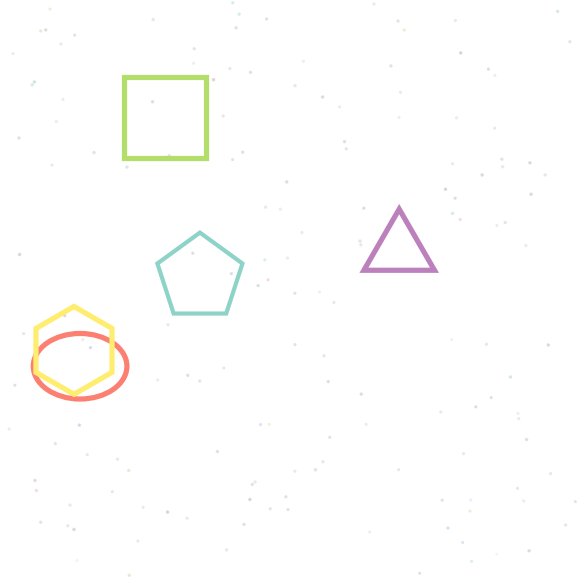[{"shape": "pentagon", "thickness": 2, "radius": 0.39, "center": [0.346, 0.519]}, {"shape": "oval", "thickness": 2.5, "radius": 0.41, "center": [0.139, 0.365]}, {"shape": "square", "thickness": 2.5, "radius": 0.35, "center": [0.286, 0.796]}, {"shape": "triangle", "thickness": 2.5, "radius": 0.35, "center": [0.691, 0.566]}, {"shape": "hexagon", "thickness": 2.5, "radius": 0.38, "center": [0.128, 0.392]}]